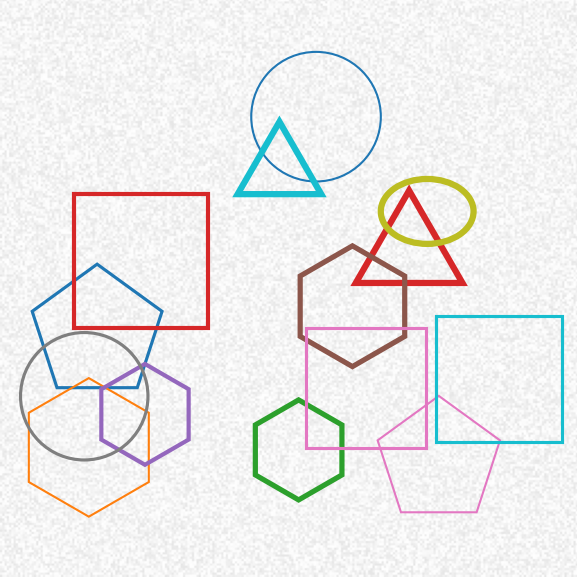[{"shape": "pentagon", "thickness": 1.5, "radius": 0.59, "center": [0.168, 0.423]}, {"shape": "circle", "thickness": 1, "radius": 0.56, "center": [0.547, 0.797]}, {"shape": "hexagon", "thickness": 1, "radius": 0.6, "center": [0.154, 0.224]}, {"shape": "hexagon", "thickness": 2.5, "radius": 0.43, "center": [0.517, 0.22]}, {"shape": "square", "thickness": 2, "radius": 0.58, "center": [0.244, 0.547]}, {"shape": "triangle", "thickness": 3, "radius": 0.53, "center": [0.708, 0.562]}, {"shape": "hexagon", "thickness": 2, "radius": 0.44, "center": [0.251, 0.282]}, {"shape": "hexagon", "thickness": 2.5, "radius": 0.52, "center": [0.61, 0.469]}, {"shape": "square", "thickness": 1.5, "radius": 0.52, "center": [0.634, 0.328]}, {"shape": "pentagon", "thickness": 1, "radius": 0.56, "center": [0.76, 0.202]}, {"shape": "circle", "thickness": 1.5, "radius": 0.55, "center": [0.146, 0.313]}, {"shape": "oval", "thickness": 3, "radius": 0.4, "center": [0.74, 0.633]}, {"shape": "square", "thickness": 1.5, "radius": 0.54, "center": [0.864, 0.343]}, {"shape": "triangle", "thickness": 3, "radius": 0.42, "center": [0.484, 0.705]}]